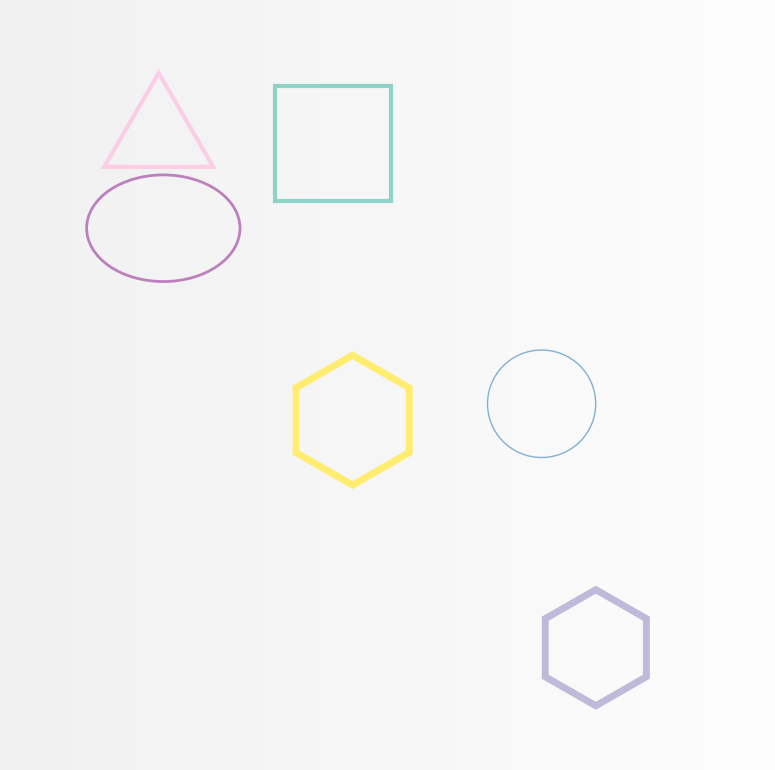[{"shape": "square", "thickness": 1.5, "radius": 0.37, "center": [0.429, 0.814]}, {"shape": "hexagon", "thickness": 2.5, "radius": 0.38, "center": [0.769, 0.159]}, {"shape": "circle", "thickness": 0.5, "radius": 0.35, "center": [0.699, 0.476]}, {"shape": "triangle", "thickness": 1.5, "radius": 0.41, "center": [0.205, 0.824]}, {"shape": "oval", "thickness": 1, "radius": 0.49, "center": [0.211, 0.704]}, {"shape": "hexagon", "thickness": 2.5, "radius": 0.42, "center": [0.455, 0.454]}]